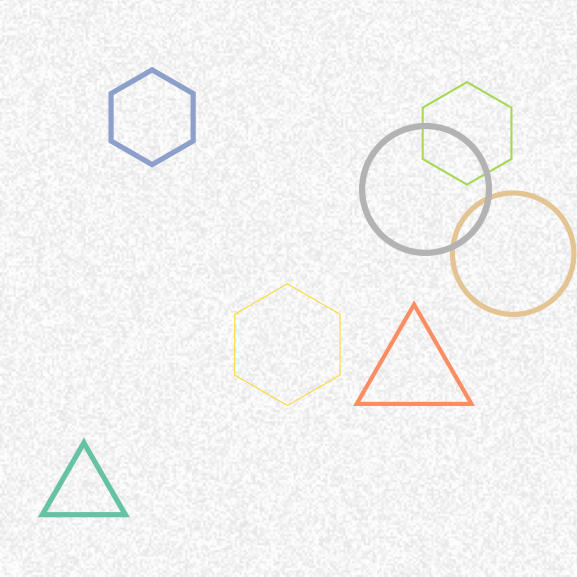[{"shape": "triangle", "thickness": 2.5, "radius": 0.42, "center": [0.145, 0.149]}, {"shape": "triangle", "thickness": 2, "radius": 0.57, "center": [0.717, 0.357]}, {"shape": "hexagon", "thickness": 2.5, "radius": 0.41, "center": [0.263, 0.796]}, {"shape": "hexagon", "thickness": 1, "radius": 0.44, "center": [0.809, 0.768]}, {"shape": "hexagon", "thickness": 0.5, "radius": 0.53, "center": [0.498, 0.402]}, {"shape": "circle", "thickness": 2.5, "radius": 0.53, "center": [0.889, 0.56]}, {"shape": "circle", "thickness": 3, "radius": 0.55, "center": [0.737, 0.671]}]